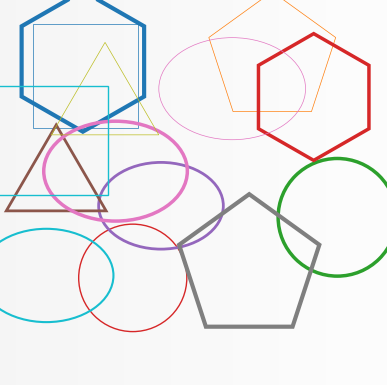[{"shape": "hexagon", "thickness": 3, "radius": 0.91, "center": [0.214, 0.841]}, {"shape": "square", "thickness": 0.5, "radius": 0.68, "center": [0.22, 0.802]}, {"shape": "pentagon", "thickness": 0.5, "radius": 0.86, "center": [0.703, 0.849]}, {"shape": "circle", "thickness": 2.5, "radius": 0.76, "center": [0.871, 0.436]}, {"shape": "circle", "thickness": 1, "radius": 0.7, "center": [0.343, 0.278]}, {"shape": "hexagon", "thickness": 2.5, "radius": 0.82, "center": [0.81, 0.748]}, {"shape": "oval", "thickness": 2, "radius": 0.8, "center": [0.415, 0.466]}, {"shape": "triangle", "thickness": 2, "radius": 0.74, "center": [0.145, 0.527]}, {"shape": "oval", "thickness": 2.5, "radius": 0.93, "center": [0.298, 0.555]}, {"shape": "oval", "thickness": 0.5, "radius": 0.95, "center": [0.599, 0.77]}, {"shape": "pentagon", "thickness": 3, "radius": 0.95, "center": [0.643, 0.305]}, {"shape": "triangle", "thickness": 0.5, "radius": 0.8, "center": [0.271, 0.73]}, {"shape": "oval", "thickness": 1.5, "radius": 0.87, "center": [0.12, 0.285]}, {"shape": "square", "thickness": 1, "radius": 0.71, "center": [0.138, 0.635]}]